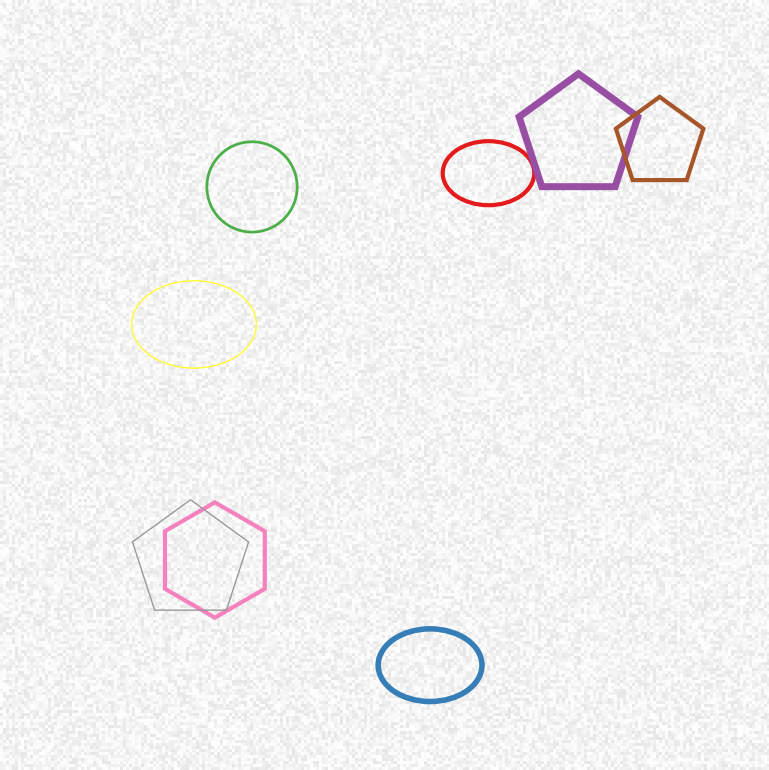[{"shape": "oval", "thickness": 1.5, "radius": 0.3, "center": [0.634, 0.775]}, {"shape": "oval", "thickness": 2, "radius": 0.34, "center": [0.559, 0.136]}, {"shape": "circle", "thickness": 1, "radius": 0.29, "center": [0.327, 0.757]}, {"shape": "pentagon", "thickness": 2.5, "radius": 0.41, "center": [0.751, 0.823]}, {"shape": "oval", "thickness": 0.5, "radius": 0.4, "center": [0.252, 0.579]}, {"shape": "pentagon", "thickness": 1.5, "radius": 0.3, "center": [0.857, 0.814]}, {"shape": "hexagon", "thickness": 1.5, "radius": 0.37, "center": [0.279, 0.273]}, {"shape": "pentagon", "thickness": 0.5, "radius": 0.4, "center": [0.247, 0.272]}]